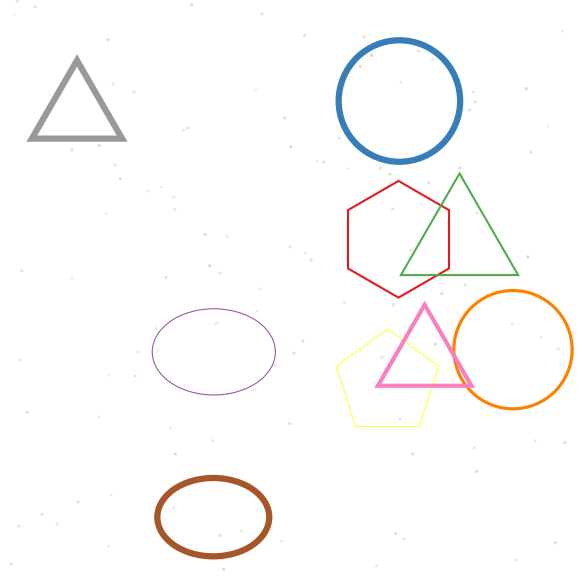[{"shape": "hexagon", "thickness": 1, "radius": 0.51, "center": [0.69, 0.585]}, {"shape": "circle", "thickness": 3, "radius": 0.53, "center": [0.692, 0.824]}, {"shape": "triangle", "thickness": 1, "radius": 0.59, "center": [0.796, 0.581]}, {"shape": "oval", "thickness": 0.5, "radius": 0.53, "center": [0.37, 0.39]}, {"shape": "circle", "thickness": 1.5, "radius": 0.51, "center": [0.888, 0.394]}, {"shape": "pentagon", "thickness": 0.5, "radius": 0.47, "center": [0.671, 0.336]}, {"shape": "oval", "thickness": 3, "radius": 0.48, "center": [0.369, 0.104]}, {"shape": "triangle", "thickness": 2, "radius": 0.47, "center": [0.735, 0.378]}, {"shape": "triangle", "thickness": 3, "radius": 0.45, "center": [0.133, 0.804]}]